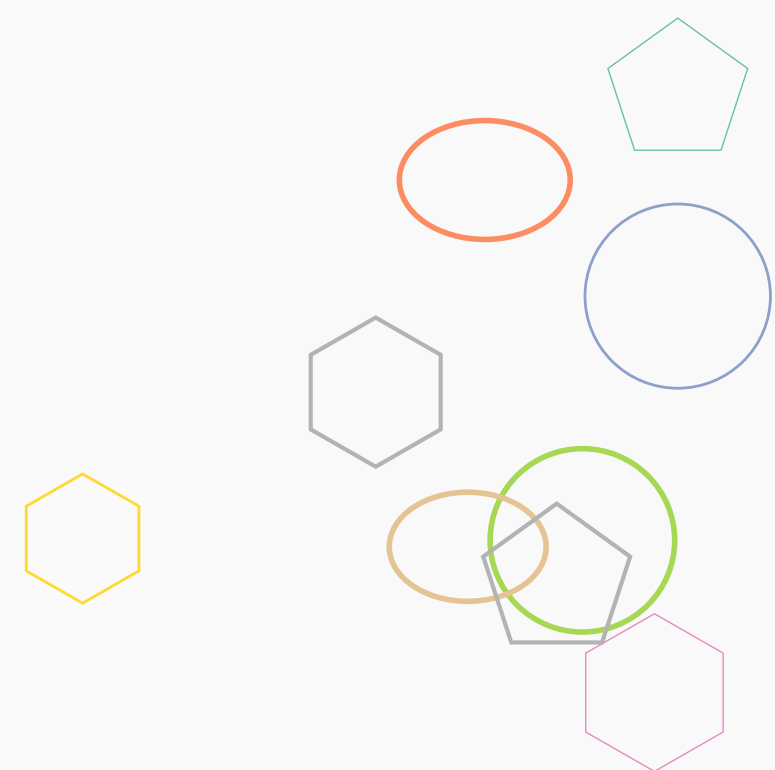[{"shape": "pentagon", "thickness": 0.5, "radius": 0.47, "center": [0.875, 0.882]}, {"shape": "oval", "thickness": 2, "radius": 0.55, "center": [0.626, 0.766]}, {"shape": "circle", "thickness": 1, "radius": 0.6, "center": [0.874, 0.615]}, {"shape": "hexagon", "thickness": 0.5, "radius": 0.51, "center": [0.844, 0.101]}, {"shape": "circle", "thickness": 2, "radius": 0.6, "center": [0.751, 0.298]}, {"shape": "hexagon", "thickness": 1, "radius": 0.42, "center": [0.107, 0.301]}, {"shape": "oval", "thickness": 2, "radius": 0.51, "center": [0.603, 0.29]}, {"shape": "pentagon", "thickness": 1.5, "radius": 0.5, "center": [0.718, 0.246]}, {"shape": "hexagon", "thickness": 1.5, "radius": 0.48, "center": [0.485, 0.491]}]